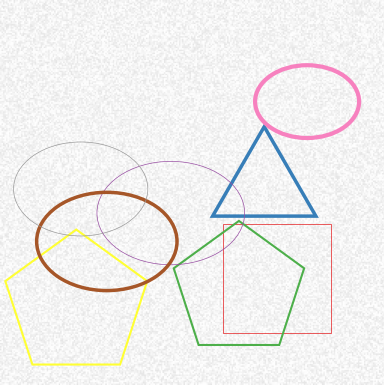[{"shape": "square", "thickness": 0.5, "radius": 0.71, "center": [0.719, 0.276]}, {"shape": "triangle", "thickness": 2.5, "radius": 0.77, "center": [0.686, 0.516]}, {"shape": "pentagon", "thickness": 1.5, "radius": 0.89, "center": [0.621, 0.248]}, {"shape": "oval", "thickness": 0.5, "radius": 0.96, "center": [0.444, 0.447]}, {"shape": "pentagon", "thickness": 1.5, "radius": 0.97, "center": [0.198, 0.21]}, {"shape": "oval", "thickness": 2.5, "radius": 0.91, "center": [0.277, 0.373]}, {"shape": "oval", "thickness": 3, "radius": 0.68, "center": [0.798, 0.736]}, {"shape": "oval", "thickness": 0.5, "radius": 0.87, "center": [0.21, 0.509]}]